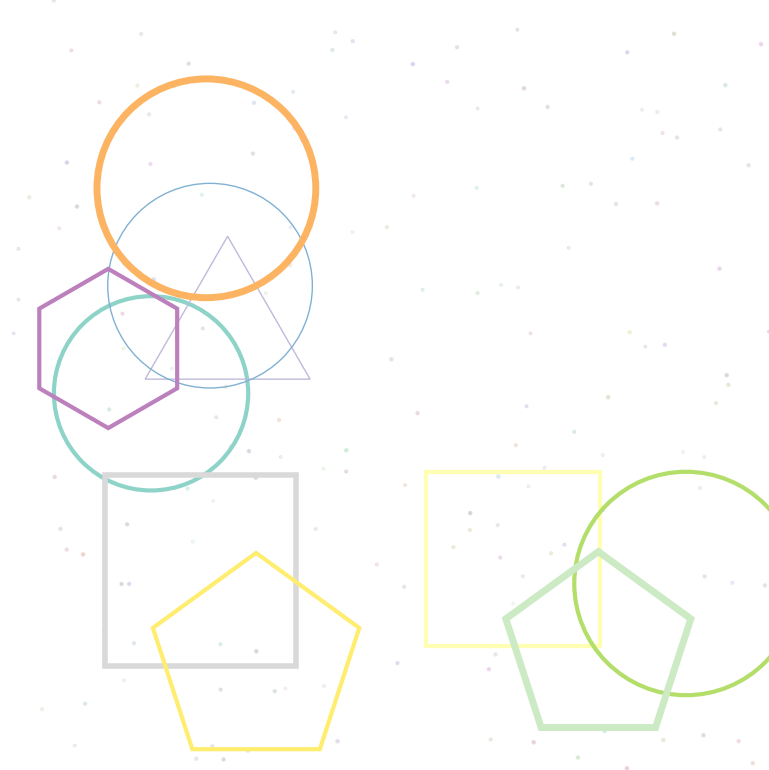[{"shape": "circle", "thickness": 1.5, "radius": 0.63, "center": [0.196, 0.489]}, {"shape": "square", "thickness": 1.5, "radius": 0.57, "center": [0.666, 0.274]}, {"shape": "triangle", "thickness": 0.5, "radius": 0.62, "center": [0.296, 0.569]}, {"shape": "circle", "thickness": 0.5, "radius": 0.66, "center": [0.273, 0.629]}, {"shape": "circle", "thickness": 2.5, "radius": 0.71, "center": [0.268, 0.755]}, {"shape": "circle", "thickness": 1.5, "radius": 0.73, "center": [0.891, 0.242]}, {"shape": "square", "thickness": 2, "radius": 0.62, "center": [0.261, 0.259]}, {"shape": "hexagon", "thickness": 1.5, "radius": 0.52, "center": [0.141, 0.547]}, {"shape": "pentagon", "thickness": 2.5, "radius": 0.63, "center": [0.777, 0.157]}, {"shape": "pentagon", "thickness": 1.5, "radius": 0.7, "center": [0.333, 0.141]}]